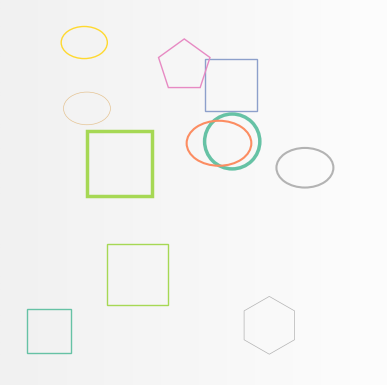[{"shape": "circle", "thickness": 2.5, "radius": 0.36, "center": [0.599, 0.633]}, {"shape": "square", "thickness": 1, "radius": 0.29, "center": [0.127, 0.139]}, {"shape": "oval", "thickness": 1.5, "radius": 0.42, "center": [0.565, 0.628]}, {"shape": "square", "thickness": 1, "radius": 0.34, "center": [0.597, 0.779]}, {"shape": "pentagon", "thickness": 1, "radius": 0.35, "center": [0.476, 0.829]}, {"shape": "square", "thickness": 2.5, "radius": 0.42, "center": [0.309, 0.575]}, {"shape": "square", "thickness": 1, "radius": 0.4, "center": [0.354, 0.286]}, {"shape": "oval", "thickness": 1, "radius": 0.3, "center": [0.217, 0.89]}, {"shape": "oval", "thickness": 0.5, "radius": 0.3, "center": [0.224, 0.718]}, {"shape": "oval", "thickness": 1.5, "radius": 0.37, "center": [0.787, 0.564]}, {"shape": "hexagon", "thickness": 0.5, "radius": 0.38, "center": [0.695, 0.155]}]